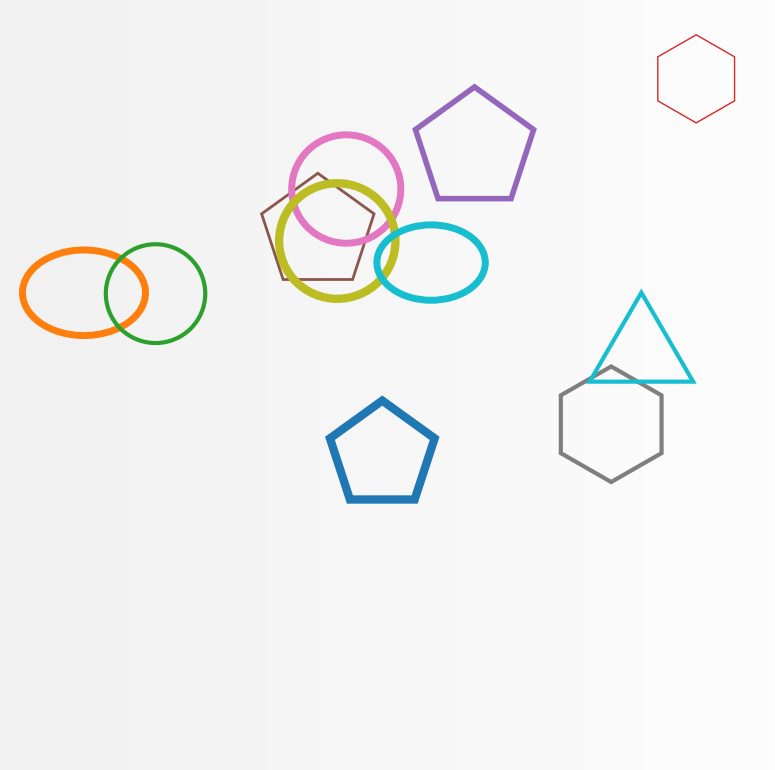[{"shape": "pentagon", "thickness": 3, "radius": 0.36, "center": [0.493, 0.409]}, {"shape": "oval", "thickness": 2.5, "radius": 0.4, "center": [0.108, 0.62]}, {"shape": "circle", "thickness": 1.5, "radius": 0.32, "center": [0.201, 0.619]}, {"shape": "hexagon", "thickness": 0.5, "radius": 0.29, "center": [0.898, 0.898]}, {"shape": "pentagon", "thickness": 2, "radius": 0.4, "center": [0.612, 0.807]}, {"shape": "pentagon", "thickness": 1, "radius": 0.38, "center": [0.41, 0.699]}, {"shape": "circle", "thickness": 2.5, "radius": 0.35, "center": [0.447, 0.755]}, {"shape": "hexagon", "thickness": 1.5, "radius": 0.38, "center": [0.789, 0.449]}, {"shape": "circle", "thickness": 3, "radius": 0.38, "center": [0.435, 0.687]}, {"shape": "oval", "thickness": 2.5, "radius": 0.35, "center": [0.556, 0.659]}, {"shape": "triangle", "thickness": 1.5, "radius": 0.39, "center": [0.828, 0.543]}]